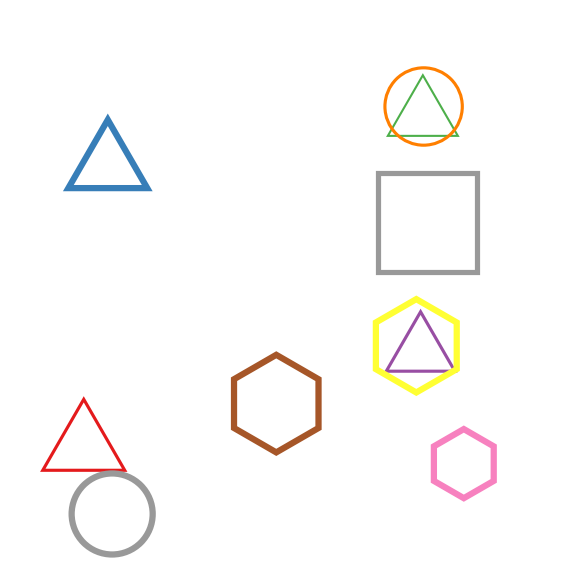[{"shape": "triangle", "thickness": 1.5, "radius": 0.41, "center": [0.145, 0.226]}, {"shape": "triangle", "thickness": 3, "radius": 0.39, "center": [0.187, 0.713]}, {"shape": "triangle", "thickness": 1, "radius": 0.35, "center": [0.732, 0.799]}, {"shape": "triangle", "thickness": 1.5, "radius": 0.34, "center": [0.728, 0.391]}, {"shape": "circle", "thickness": 1.5, "radius": 0.33, "center": [0.734, 0.815]}, {"shape": "hexagon", "thickness": 3, "radius": 0.4, "center": [0.721, 0.4]}, {"shape": "hexagon", "thickness": 3, "radius": 0.42, "center": [0.478, 0.3]}, {"shape": "hexagon", "thickness": 3, "radius": 0.3, "center": [0.803, 0.196]}, {"shape": "circle", "thickness": 3, "radius": 0.35, "center": [0.194, 0.109]}, {"shape": "square", "thickness": 2.5, "radius": 0.43, "center": [0.741, 0.614]}]